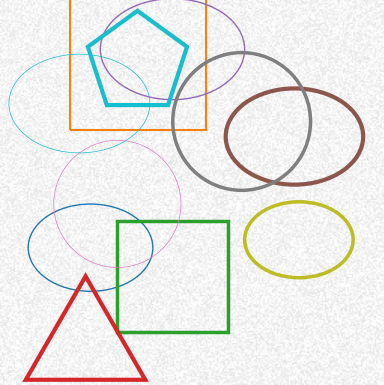[{"shape": "oval", "thickness": 1, "radius": 0.81, "center": [0.235, 0.357]}, {"shape": "square", "thickness": 1.5, "radius": 0.88, "center": [0.36, 0.839]}, {"shape": "square", "thickness": 2.5, "radius": 0.72, "center": [0.448, 0.282]}, {"shape": "triangle", "thickness": 3, "radius": 0.9, "center": [0.222, 0.103]}, {"shape": "oval", "thickness": 1, "radius": 0.94, "center": [0.448, 0.872]}, {"shape": "oval", "thickness": 3, "radius": 0.89, "center": [0.765, 0.645]}, {"shape": "circle", "thickness": 0.5, "radius": 0.83, "center": [0.305, 0.47]}, {"shape": "circle", "thickness": 2.5, "radius": 0.89, "center": [0.628, 0.684]}, {"shape": "oval", "thickness": 2.5, "radius": 0.7, "center": [0.776, 0.377]}, {"shape": "oval", "thickness": 0.5, "radius": 0.92, "center": [0.206, 0.731]}, {"shape": "pentagon", "thickness": 3, "radius": 0.68, "center": [0.357, 0.837]}]